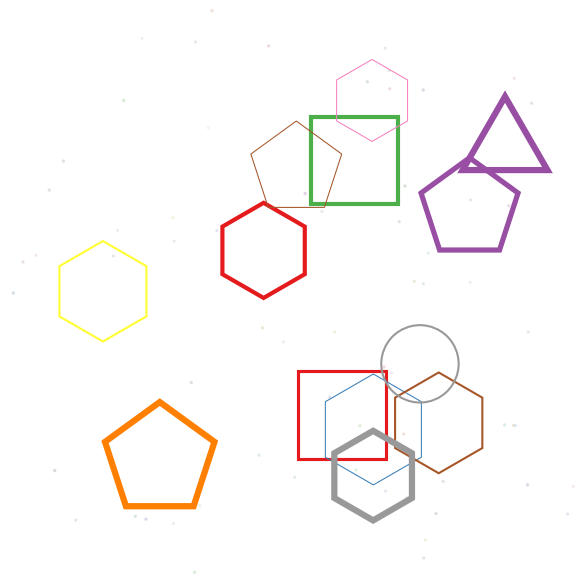[{"shape": "hexagon", "thickness": 2, "radius": 0.41, "center": [0.456, 0.566]}, {"shape": "square", "thickness": 1.5, "radius": 0.38, "center": [0.592, 0.281]}, {"shape": "hexagon", "thickness": 0.5, "radius": 0.48, "center": [0.647, 0.255]}, {"shape": "square", "thickness": 2, "radius": 0.38, "center": [0.614, 0.721]}, {"shape": "pentagon", "thickness": 2.5, "radius": 0.44, "center": [0.813, 0.638]}, {"shape": "triangle", "thickness": 3, "radius": 0.42, "center": [0.875, 0.747]}, {"shape": "pentagon", "thickness": 3, "radius": 0.5, "center": [0.277, 0.203]}, {"shape": "hexagon", "thickness": 1, "radius": 0.43, "center": [0.178, 0.495]}, {"shape": "pentagon", "thickness": 0.5, "radius": 0.41, "center": [0.513, 0.707]}, {"shape": "hexagon", "thickness": 1, "radius": 0.44, "center": [0.76, 0.267]}, {"shape": "hexagon", "thickness": 0.5, "radius": 0.35, "center": [0.644, 0.825]}, {"shape": "circle", "thickness": 1, "radius": 0.33, "center": [0.727, 0.369]}, {"shape": "hexagon", "thickness": 3, "radius": 0.39, "center": [0.646, 0.176]}]